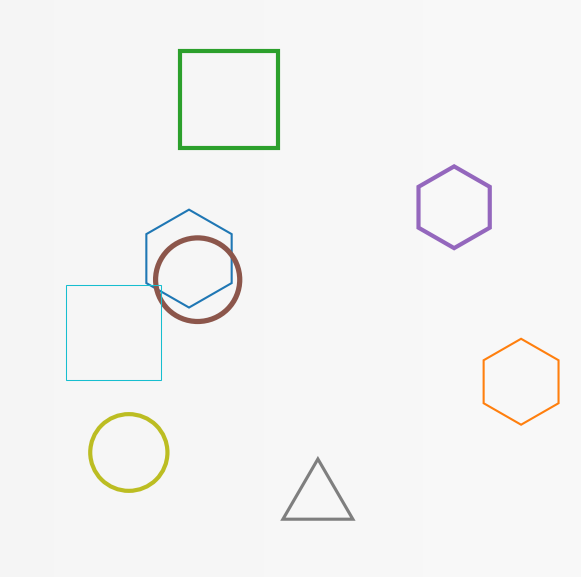[{"shape": "hexagon", "thickness": 1, "radius": 0.42, "center": [0.325, 0.551]}, {"shape": "hexagon", "thickness": 1, "radius": 0.37, "center": [0.896, 0.338]}, {"shape": "square", "thickness": 2, "radius": 0.42, "center": [0.394, 0.827]}, {"shape": "hexagon", "thickness": 2, "radius": 0.35, "center": [0.781, 0.64]}, {"shape": "circle", "thickness": 2.5, "radius": 0.36, "center": [0.34, 0.515]}, {"shape": "triangle", "thickness": 1.5, "radius": 0.35, "center": [0.547, 0.135]}, {"shape": "circle", "thickness": 2, "radius": 0.33, "center": [0.222, 0.216]}, {"shape": "square", "thickness": 0.5, "radius": 0.41, "center": [0.196, 0.423]}]